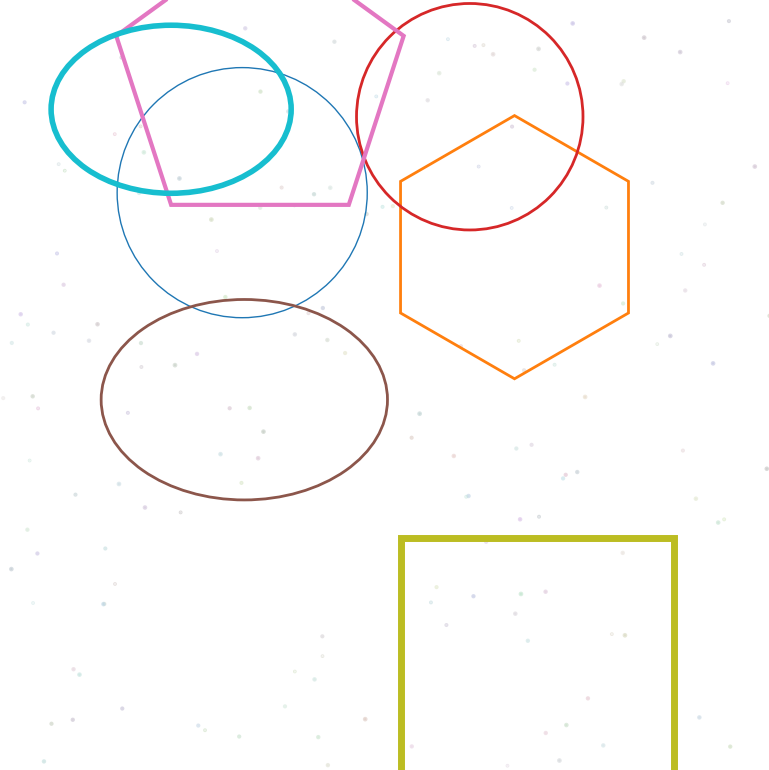[{"shape": "circle", "thickness": 0.5, "radius": 0.81, "center": [0.315, 0.75]}, {"shape": "hexagon", "thickness": 1, "radius": 0.85, "center": [0.668, 0.679]}, {"shape": "circle", "thickness": 1, "radius": 0.74, "center": [0.61, 0.848]}, {"shape": "oval", "thickness": 1, "radius": 0.93, "center": [0.317, 0.481]}, {"shape": "pentagon", "thickness": 1.5, "radius": 0.98, "center": [0.338, 0.893]}, {"shape": "square", "thickness": 2.5, "radius": 0.88, "center": [0.698, 0.125]}, {"shape": "oval", "thickness": 2, "radius": 0.78, "center": [0.222, 0.858]}]